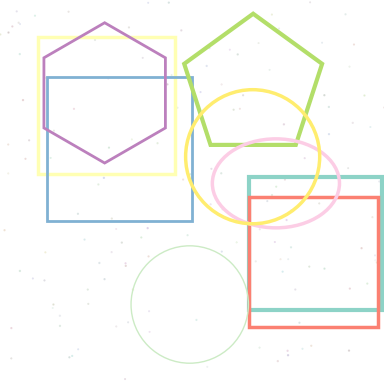[{"shape": "square", "thickness": 3, "radius": 0.86, "center": [0.819, 0.367]}, {"shape": "square", "thickness": 2.5, "radius": 0.89, "center": [0.277, 0.726]}, {"shape": "square", "thickness": 2.5, "radius": 0.84, "center": [0.814, 0.32]}, {"shape": "square", "thickness": 2, "radius": 0.94, "center": [0.31, 0.613]}, {"shape": "pentagon", "thickness": 3, "radius": 0.94, "center": [0.658, 0.776]}, {"shape": "oval", "thickness": 2.5, "radius": 0.83, "center": [0.717, 0.524]}, {"shape": "hexagon", "thickness": 2, "radius": 0.91, "center": [0.272, 0.759]}, {"shape": "circle", "thickness": 1, "radius": 0.76, "center": [0.493, 0.209]}, {"shape": "circle", "thickness": 2.5, "radius": 0.87, "center": [0.656, 0.593]}]